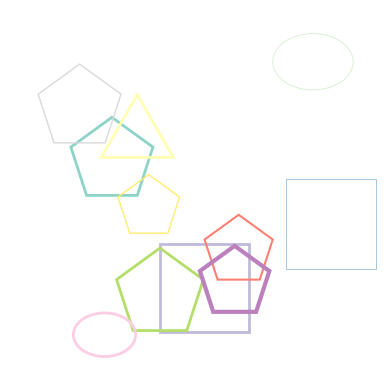[{"shape": "pentagon", "thickness": 2, "radius": 0.56, "center": [0.291, 0.583]}, {"shape": "triangle", "thickness": 2, "radius": 0.54, "center": [0.357, 0.645]}, {"shape": "square", "thickness": 2, "radius": 0.57, "center": [0.531, 0.253]}, {"shape": "pentagon", "thickness": 1.5, "radius": 0.47, "center": [0.62, 0.349]}, {"shape": "square", "thickness": 0.5, "radius": 0.58, "center": [0.861, 0.417]}, {"shape": "pentagon", "thickness": 2, "radius": 0.59, "center": [0.415, 0.237]}, {"shape": "oval", "thickness": 2, "radius": 0.4, "center": [0.271, 0.13]}, {"shape": "pentagon", "thickness": 1, "radius": 0.57, "center": [0.207, 0.72]}, {"shape": "pentagon", "thickness": 3, "radius": 0.47, "center": [0.609, 0.267]}, {"shape": "oval", "thickness": 0.5, "radius": 0.52, "center": [0.813, 0.84]}, {"shape": "pentagon", "thickness": 1, "radius": 0.42, "center": [0.386, 0.462]}]